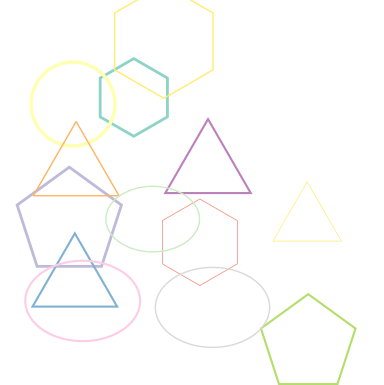[{"shape": "hexagon", "thickness": 2, "radius": 0.5, "center": [0.348, 0.747]}, {"shape": "circle", "thickness": 2.5, "radius": 0.54, "center": [0.19, 0.73]}, {"shape": "pentagon", "thickness": 2, "radius": 0.71, "center": [0.18, 0.423]}, {"shape": "hexagon", "thickness": 0.5, "radius": 0.56, "center": [0.519, 0.371]}, {"shape": "triangle", "thickness": 1.5, "radius": 0.63, "center": [0.194, 0.267]}, {"shape": "triangle", "thickness": 1, "radius": 0.64, "center": [0.198, 0.556]}, {"shape": "pentagon", "thickness": 1.5, "radius": 0.65, "center": [0.801, 0.107]}, {"shape": "oval", "thickness": 1.5, "radius": 0.75, "center": [0.215, 0.218]}, {"shape": "oval", "thickness": 1, "radius": 0.74, "center": [0.552, 0.202]}, {"shape": "triangle", "thickness": 1.5, "radius": 0.64, "center": [0.54, 0.563]}, {"shape": "oval", "thickness": 1, "radius": 0.61, "center": [0.397, 0.431]}, {"shape": "triangle", "thickness": 0.5, "radius": 0.51, "center": [0.798, 0.425]}, {"shape": "hexagon", "thickness": 1, "radius": 0.74, "center": [0.426, 0.892]}]